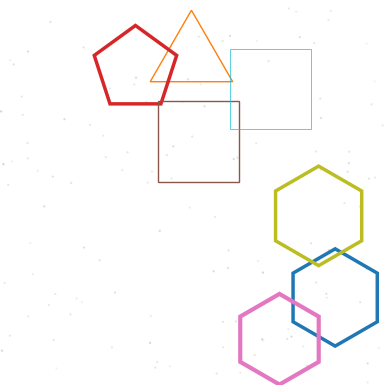[{"shape": "hexagon", "thickness": 2.5, "radius": 0.63, "center": [0.871, 0.227]}, {"shape": "triangle", "thickness": 1, "radius": 0.62, "center": [0.497, 0.85]}, {"shape": "pentagon", "thickness": 2.5, "radius": 0.56, "center": [0.352, 0.821]}, {"shape": "square", "thickness": 1, "radius": 0.53, "center": [0.516, 0.632]}, {"shape": "hexagon", "thickness": 3, "radius": 0.59, "center": [0.726, 0.119]}, {"shape": "hexagon", "thickness": 2.5, "radius": 0.65, "center": [0.828, 0.439]}, {"shape": "square", "thickness": 0.5, "radius": 0.52, "center": [0.703, 0.77]}]